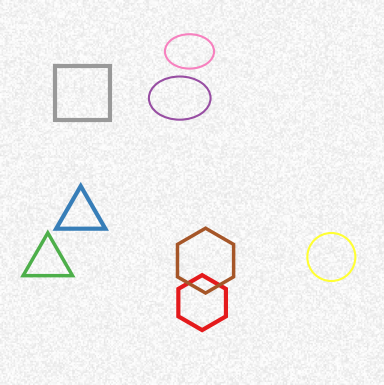[{"shape": "hexagon", "thickness": 3, "radius": 0.36, "center": [0.525, 0.214]}, {"shape": "triangle", "thickness": 3, "radius": 0.37, "center": [0.21, 0.443]}, {"shape": "triangle", "thickness": 2.5, "radius": 0.37, "center": [0.124, 0.321]}, {"shape": "oval", "thickness": 1.5, "radius": 0.4, "center": [0.467, 0.745]}, {"shape": "circle", "thickness": 1.5, "radius": 0.31, "center": [0.861, 0.332]}, {"shape": "hexagon", "thickness": 2.5, "radius": 0.42, "center": [0.534, 0.323]}, {"shape": "oval", "thickness": 1.5, "radius": 0.32, "center": [0.492, 0.866]}, {"shape": "square", "thickness": 3, "radius": 0.35, "center": [0.214, 0.758]}]